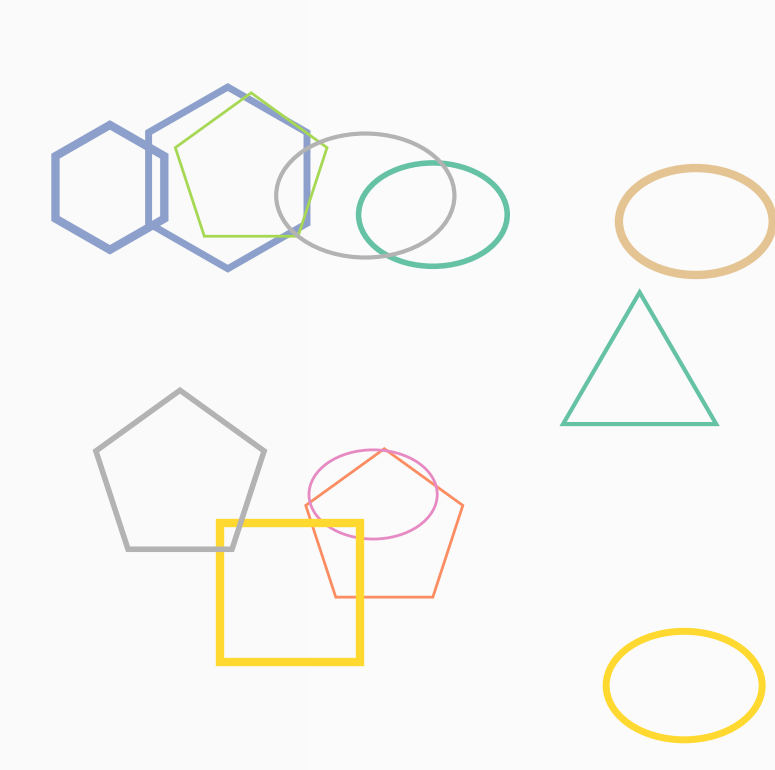[{"shape": "triangle", "thickness": 1.5, "radius": 0.57, "center": [0.825, 0.506]}, {"shape": "oval", "thickness": 2, "radius": 0.48, "center": [0.559, 0.721]}, {"shape": "pentagon", "thickness": 1, "radius": 0.53, "center": [0.496, 0.311]}, {"shape": "hexagon", "thickness": 3, "radius": 0.41, "center": [0.142, 0.757]}, {"shape": "hexagon", "thickness": 2.5, "radius": 0.59, "center": [0.294, 0.769]}, {"shape": "oval", "thickness": 1, "radius": 0.41, "center": [0.481, 0.358]}, {"shape": "pentagon", "thickness": 1, "radius": 0.51, "center": [0.324, 0.776]}, {"shape": "square", "thickness": 3, "radius": 0.45, "center": [0.374, 0.231]}, {"shape": "oval", "thickness": 2.5, "radius": 0.5, "center": [0.883, 0.11]}, {"shape": "oval", "thickness": 3, "radius": 0.5, "center": [0.898, 0.712]}, {"shape": "pentagon", "thickness": 2, "radius": 0.57, "center": [0.232, 0.379]}, {"shape": "oval", "thickness": 1.5, "radius": 0.58, "center": [0.471, 0.746]}]